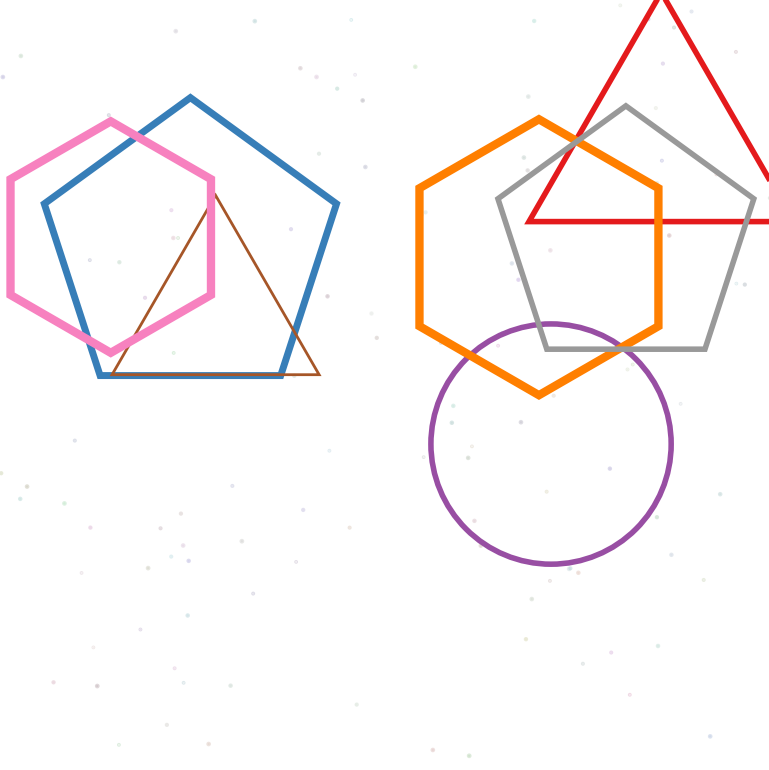[{"shape": "triangle", "thickness": 2, "radius": 0.99, "center": [0.859, 0.811]}, {"shape": "pentagon", "thickness": 2.5, "radius": 1.0, "center": [0.247, 0.674]}, {"shape": "circle", "thickness": 2, "radius": 0.78, "center": [0.716, 0.423]}, {"shape": "hexagon", "thickness": 3, "radius": 0.9, "center": [0.7, 0.666]}, {"shape": "triangle", "thickness": 1, "radius": 0.78, "center": [0.28, 0.591]}, {"shape": "hexagon", "thickness": 3, "radius": 0.75, "center": [0.144, 0.692]}, {"shape": "pentagon", "thickness": 2, "radius": 0.87, "center": [0.813, 0.688]}]